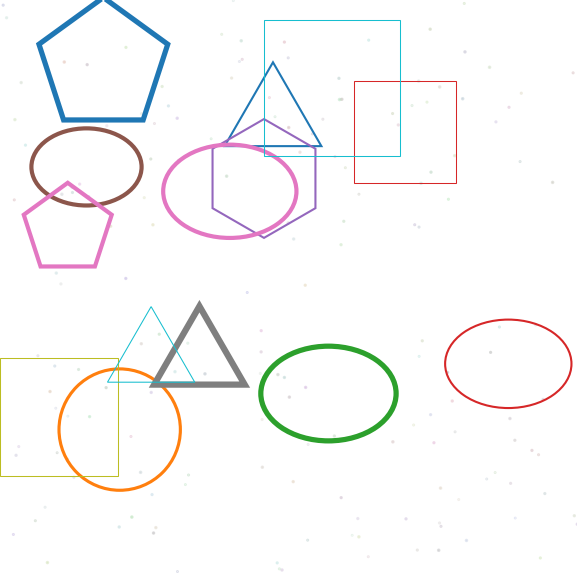[{"shape": "triangle", "thickness": 1, "radius": 0.48, "center": [0.473, 0.794]}, {"shape": "pentagon", "thickness": 2.5, "radius": 0.59, "center": [0.179, 0.886]}, {"shape": "circle", "thickness": 1.5, "radius": 0.53, "center": [0.207, 0.255]}, {"shape": "oval", "thickness": 2.5, "radius": 0.59, "center": [0.569, 0.318]}, {"shape": "oval", "thickness": 1, "radius": 0.55, "center": [0.88, 0.369]}, {"shape": "square", "thickness": 0.5, "radius": 0.44, "center": [0.701, 0.771]}, {"shape": "hexagon", "thickness": 1, "radius": 0.51, "center": [0.457, 0.69]}, {"shape": "oval", "thickness": 2, "radius": 0.48, "center": [0.15, 0.71]}, {"shape": "oval", "thickness": 2, "radius": 0.58, "center": [0.398, 0.668]}, {"shape": "pentagon", "thickness": 2, "radius": 0.4, "center": [0.117, 0.602]}, {"shape": "triangle", "thickness": 3, "radius": 0.45, "center": [0.345, 0.378]}, {"shape": "square", "thickness": 0.5, "radius": 0.51, "center": [0.102, 0.277]}, {"shape": "triangle", "thickness": 0.5, "radius": 0.44, "center": [0.262, 0.381]}, {"shape": "square", "thickness": 0.5, "radius": 0.59, "center": [0.575, 0.847]}]